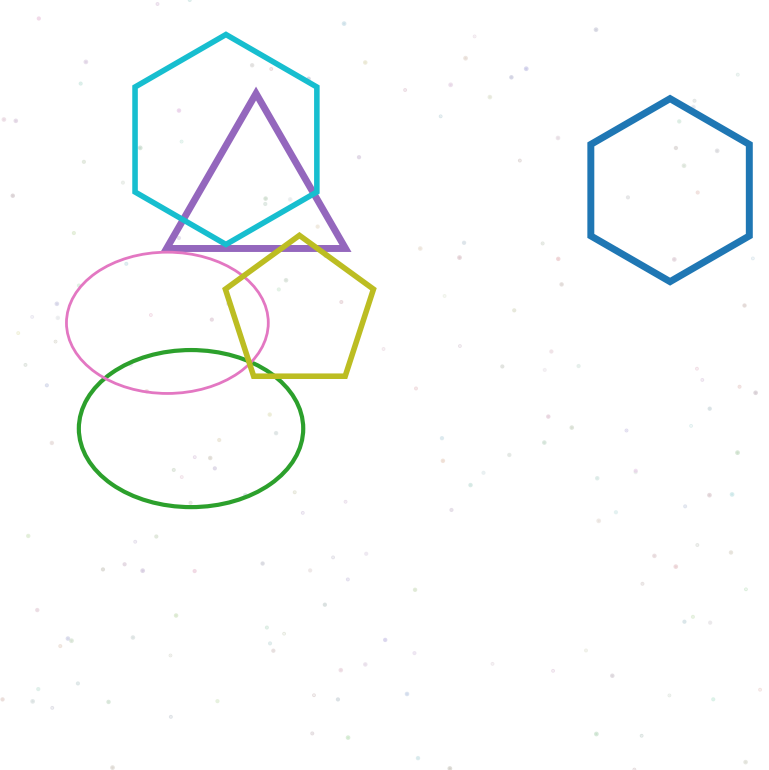[{"shape": "hexagon", "thickness": 2.5, "radius": 0.59, "center": [0.87, 0.753]}, {"shape": "oval", "thickness": 1.5, "radius": 0.73, "center": [0.248, 0.443]}, {"shape": "triangle", "thickness": 2.5, "radius": 0.67, "center": [0.333, 0.744]}, {"shape": "oval", "thickness": 1, "radius": 0.66, "center": [0.217, 0.581]}, {"shape": "pentagon", "thickness": 2, "radius": 0.51, "center": [0.389, 0.593]}, {"shape": "hexagon", "thickness": 2, "radius": 0.68, "center": [0.293, 0.819]}]